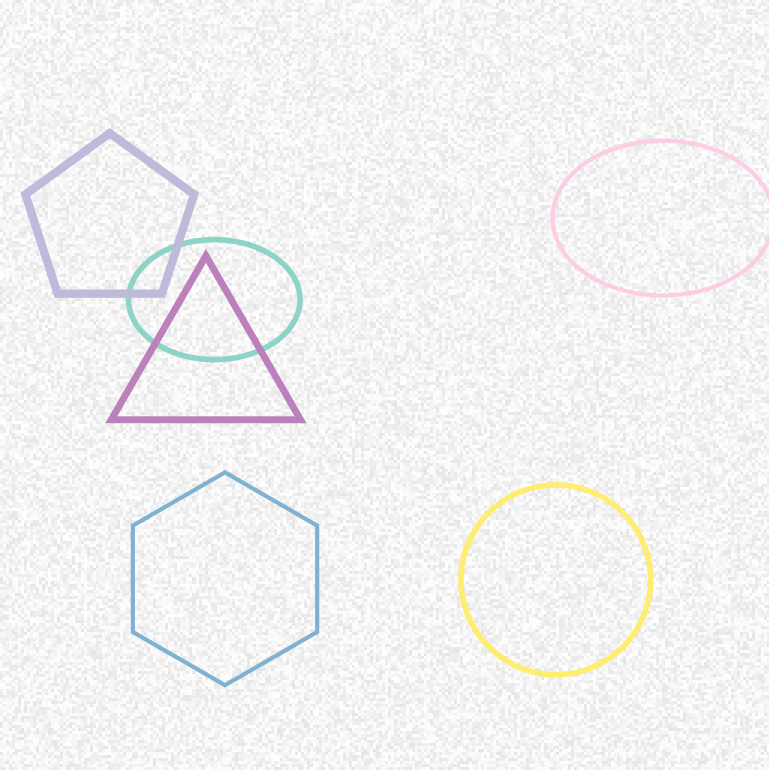[{"shape": "oval", "thickness": 2, "radius": 0.56, "center": [0.278, 0.611]}, {"shape": "pentagon", "thickness": 3, "radius": 0.58, "center": [0.143, 0.712]}, {"shape": "hexagon", "thickness": 1.5, "radius": 0.69, "center": [0.292, 0.248]}, {"shape": "oval", "thickness": 1.5, "radius": 0.72, "center": [0.861, 0.717]}, {"shape": "triangle", "thickness": 2.5, "radius": 0.71, "center": [0.267, 0.526]}, {"shape": "circle", "thickness": 2, "radius": 0.62, "center": [0.722, 0.247]}]